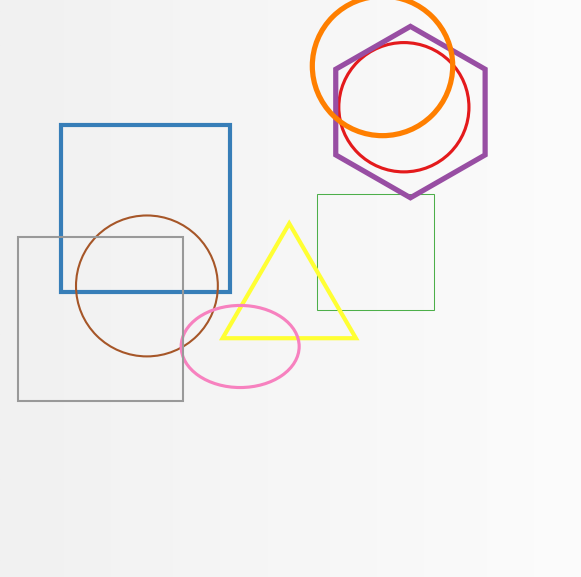[{"shape": "circle", "thickness": 1.5, "radius": 0.56, "center": [0.695, 0.813]}, {"shape": "square", "thickness": 2, "radius": 0.72, "center": [0.25, 0.638]}, {"shape": "square", "thickness": 0.5, "radius": 0.5, "center": [0.647, 0.563]}, {"shape": "hexagon", "thickness": 2.5, "radius": 0.74, "center": [0.706, 0.805]}, {"shape": "circle", "thickness": 2.5, "radius": 0.6, "center": [0.658, 0.885]}, {"shape": "triangle", "thickness": 2, "radius": 0.66, "center": [0.498, 0.48]}, {"shape": "circle", "thickness": 1, "radius": 0.61, "center": [0.253, 0.504]}, {"shape": "oval", "thickness": 1.5, "radius": 0.51, "center": [0.413, 0.399]}, {"shape": "square", "thickness": 1, "radius": 0.71, "center": [0.173, 0.447]}]